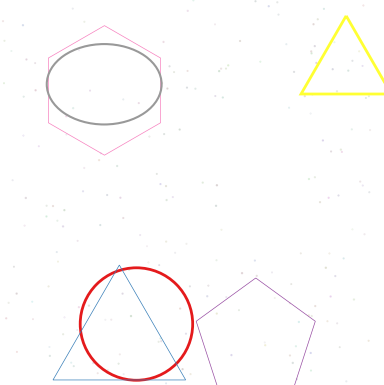[{"shape": "circle", "thickness": 2, "radius": 0.73, "center": [0.354, 0.158]}, {"shape": "triangle", "thickness": 0.5, "radius": 0.99, "center": [0.31, 0.113]}, {"shape": "pentagon", "thickness": 0.5, "radius": 0.81, "center": [0.664, 0.115]}, {"shape": "triangle", "thickness": 2, "radius": 0.68, "center": [0.899, 0.823]}, {"shape": "hexagon", "thickness": 0.5, "radius": 0.84, "center": [0.271, 0.765]}, {"shape": "oval", "thickness": 1.5, "radius": 0.75, "center": [0.271, 0.781]}]